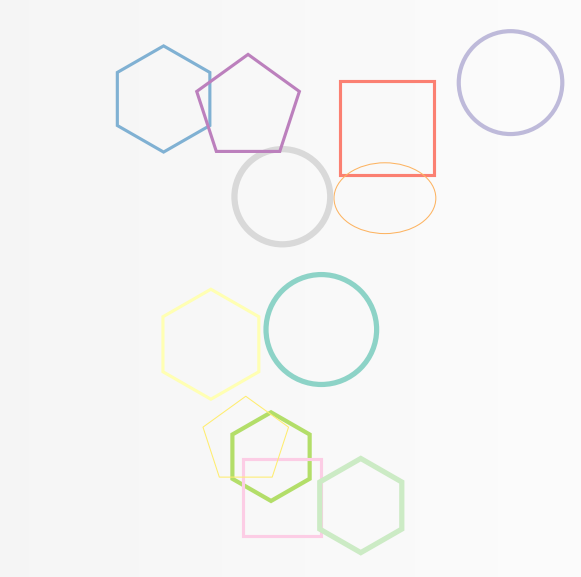[{"shape": "circle", "thickness": 2.5, "radius": 0.48, "center": [0.553, 0.429]}, {"shape": "hexagon", "thickness": 1.5, "radius": 0.48, "center": [0.363, 0.403]}, {"shape": "circle", "thickness": 2, "radius": 0.45, "center": [0.878, 0.856]}, {"shape": "square", "thickness": 1.5, "radius": 0.4, "center": [0.666, 0.778]}, {"shape": "hexagon", "thickness": 1.5, "radius": 0.46, "center": [0.281, 0.828]}, {"shape": "oval", "thickness": 0.5, "radius": 0.44, "center": [0.662, 0.656]}, {"shape": "hexagon", "thickness": 2, "radius": 0.38, "center": [0.466, 0.208]}, {"shape": "square", "thickness": 1.5, "radius": 0.33, "center": [0.485, 0.138]}, {"shape": "circle", "thickness": 3, "radius": 0.41, "center": [0.486, 0.658]}, {"shape": "pentagon", "thickness": 1.5, "radius": 0.46, "center": [0.427, 0.812]}, {"shape": "hexagon", "thickness": 2.5, "radius": 0.41, "center": [0.621, 0.124]}, {"shape": "pentagon", "thickness": 0.5, "radius": 0.39, "center": [0.423, 0.236]}]